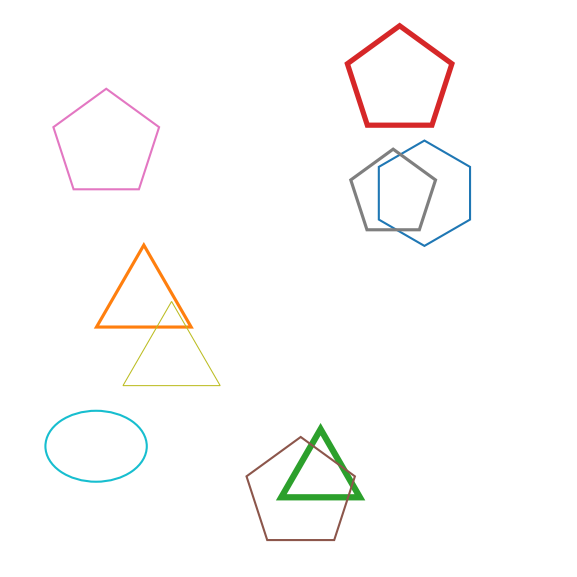[{"shape": "hexagon", "thickness": 1, "radius": 0.46, "center": [0.735, 0.665]}, {"shape": "triangle", "thickness": 1.5, "radius": 0.47, "center": [0.249, 0.48]}, {"shape": "triangle", "thickness": 3, "radius": 0.39, "center": [0.555, 0.177]}, {"shape": "pentagon", "thickness": 2.5, "radius": 0.48, "center": [0.692, 0.859]}, {"shape": "pentagon", "thickness": 1, "radius": 0.49, "center": [0.521, 0.144]}, {"shape": "pentagon", "thickness": 1, "radius": 0.48, "center": [0.184, 0.749]}, {"shape": "pentagon", "thickness": 1.5, "radius": 0.39, "center": [0.681, 0.664]}, {"shape": "triangle", "thickness": 0.5, "radius": 0.49, "center": [0.297, 0.38]}, {"shape": "oval", "thickness": 1, "radius": 0.44, "center": [0.166, 0.226]}]